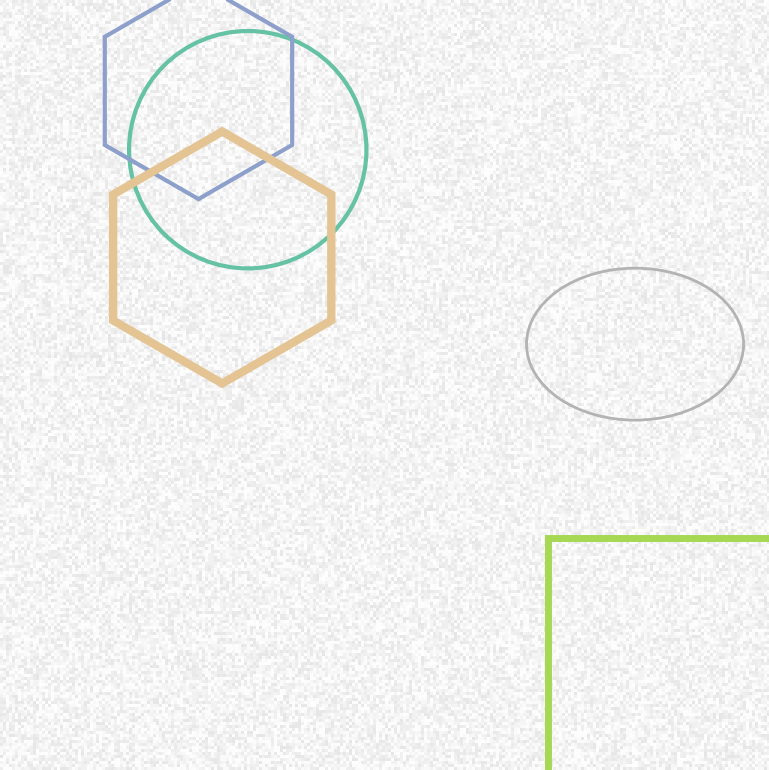[{"shape": "circle", "thickness": 1.5, "radius": 0.77, "center": [0.322, 0.806]}, {"shape": "hexagon", "thickness": 1.5, "radius": 0.7, "center": [0.258, 0.882]}, {"shape": "square", "thickness": 2.5, "radius": 0.79, "center": [0.869, 0.143]}, {"shape": "hexagon", "thickness": 3, "radius": 0.82, "center": [0.289, 0.666]}, {"shape": "oval", "thickness": 1, "radius": 0.7, "center": [0.825, 0.553]}]